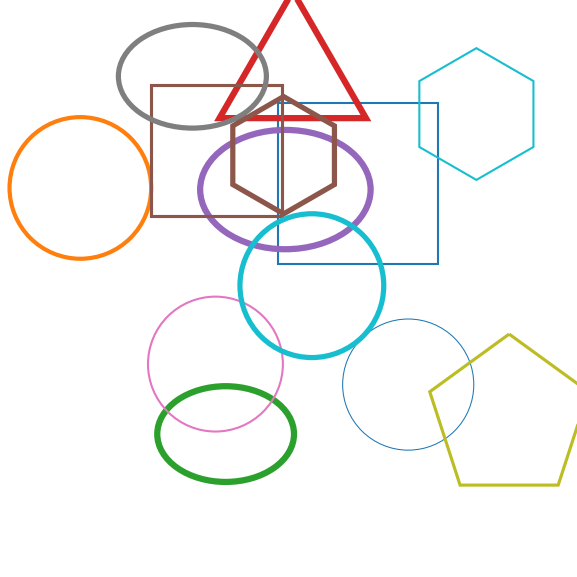[{"shape": "circle", "thickness": 0.5, "radius": 0.57, "center": [0.707, 0.333]}, {"shape": "square", "thickness": 1, "radius": 0.7, "center": [0.62, 0.682]}, {"shape": "circle", "thickness": 2, "radius": 0.61, "center": [0.139, 0.674]}, {"shape": "oval", "thickness": 3, "radius": 0.59, "center": [0.391, 0.248]}, {"shape": "triangle", "thickness": 3, "radius": 0.73, "center": [0.507, 0.868]}, {"shape": "oval", "thickness": 3, "radius": 0.74, "center": [0.494, 0.671]}, {"shape": "hexagon", "thickness": 2.5, "radius": 0.51, "center": [0.491, 0.73]}, {"shape": "square", "thickness": 1.5, "radius": 0.57, "center": [0.375, 0.739]}, {"shape": "circle", "thickness": 1, "radius": 0.58, "center": [0.373, 0.369]}, {"shape": "oval", "thickness": 2.5, "radius": 0.64, "center": [0.333, 0.867]}, {"shape": "pentagon", "thickness": 1.5, "radius": 0.72, "center": [0.882, 0.276]}, {"shape": "hexagon", "thickness": 1, "radius": 0.57, "center": [0.825, 0.802]}, {"shape": "circle", "thickness": 2.5, "radius": 0.62, "center": [0.54, 0.505]}]